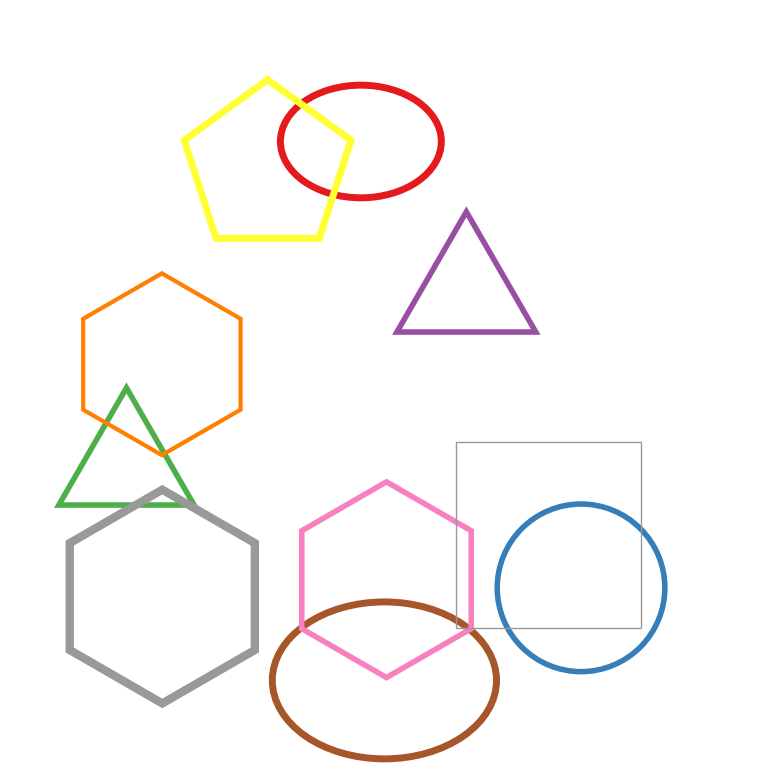[{"shape": "oval", "thickness": 2.5, "radius": 0.52, "center": [0.469, 0.816]}, {"shape": "circle", "thickness": 2, "radius": 0.54, "center": [0.755, 0.237]}, {"shape": "triangle", "thickness": 2, "radius": 0.51, "center": [0.164, 0.395]}, {"shape": "triangle", "thickness": 2, "radius": 0.52, "center": [0.606, 0.621]}, {"shape": "hexagon", "thickness": 1.5, "radius": 0.59, "center": [0.21, 0.527]}, {"shape": "pentagon", "thickness": 2.5, "radius": 0.57, "center": [0.348, 0.783]}, {"shape": "oval", "thickness": 2.5, "radius": 0.73, "center": [0.499, 0.116]}, {"shape": "hexagon", "thickness": 2, "radius": 0.64, "center": [0.502, 0.247]}, {"shape": "hexagon", "thickness": 3, "radius": 0.69, "center": [0.211, 0.225]}, {"shape": "square", "thickness": 0.5, "radius": 0.6, "center": [0.712, 0.305]}]